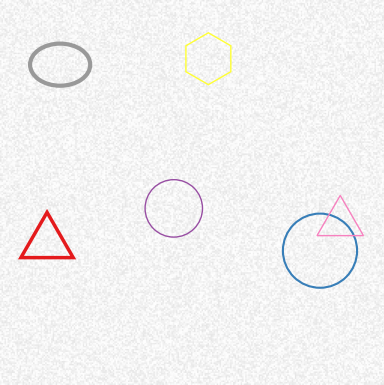[{"shape": "triangle", "thickness": 2.5, "radius": 0.39, "center": [0.122, 0.37]}, {"shape": "circle", "thickness": 1.5, "radius": 0.48, "center": [0.831, 0.349]}, {"shape": "circle", "thickness": 1, "radius": 0.37, "center": [0.451, 0.459]}, {"shape": "hexagon", "thickness": 1, "radius": 0.34, "center": [0.541, 0.847]}, {"shape": "triangle", "thickness": 1, "radius": 0.35, "center": [0.884, 0.423]}, {"shape": "oval", "thickness": 3, "radius": 0.39, "center": [0.156, 0.832]}]